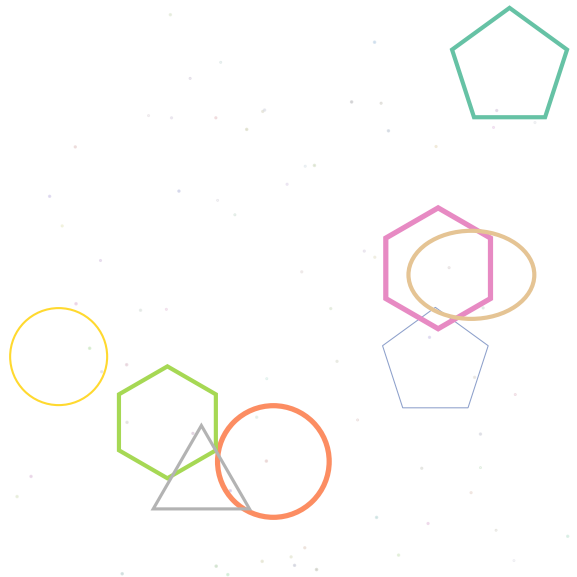[{"shape": "pentagon", "thickness": 2, "radius": 0.52, "center": [0.882, 0.881]}, {"shape": "circle", "thickness": 2.5, "radius": 0.48, "center": [0.473, 0.2]}, {"shape": "pentagon", "thickness": 0.5, "radius": 0.48, "center": [0.754, 0.371]}, {"shape": "hexagon", "thickness": 2.5, "radius": 0.52, "center": [0.759, 0.535]}, {"shape": "hexagon", "thickness": 2, "radius": 0.48, "center": [0.29, 0.268]}, {"shape": "circle", "thickness": 1, "radius": 0.42, "center": [0.102, 0.382]}, {"shape": "oval", "thickness": 2, "radius": 0.54, "center": [0.816, 0.523]}, {"shape": "triangle", "thickness": 1.5, "radius": 0.48, "center": [0.349, 0.166]}]